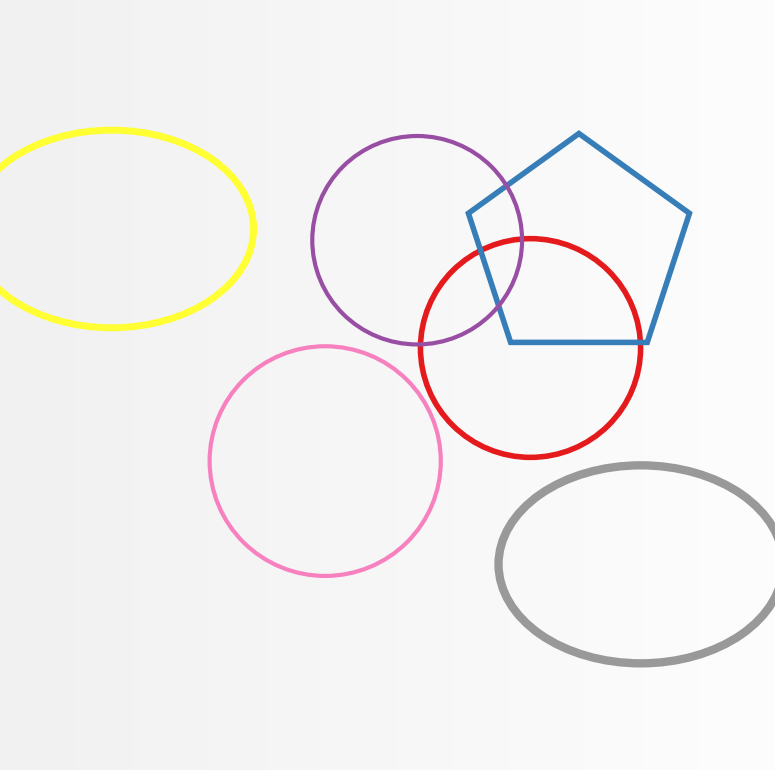[{"shape": "circle", "thickness": 2, "radius": 0.71, "center": [0.685, 0.548]}, {"shape": "pentagon", "thickness": 2, "radius": 0.75, "center": [0.747, 0.677]}, {"shape": "circle", "thickness": 1.5, "radius": 0.68, "center": [0.538, 0.688]}, {"shape": "oval", "thickness": 2.5, "radius": 0.92, "center": [0.144, 0.703]}, {"shape": "circle", "thickness": 1.5, "radius": 0.75, "center": [0.42, 0.401]}, {"shape": "oval", "thickness": 3, "radius": 0.92, "center": [0.827, 0.267]}]